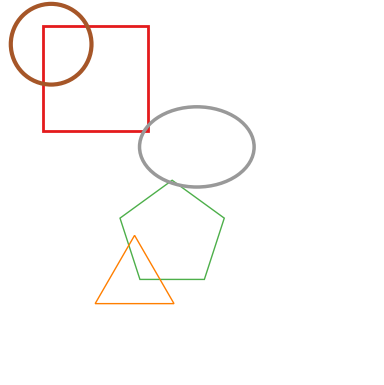[{"shape": "square", "thickness": 2, "radius": 0.68, "center": [0.249, 0.796]}, {"shape": "pentagon", "thickness": 1, "radius": 0.71, "center": [0.447, 0.389]}, {"shape": "triangle", "thickness": 1, "radius": 0.59, "center": [0.35, 0.27]}, {"shape": "circle", "thickness": 3, "radius": 0.52, "center": [0.133, 0.885]}, {"shape": "oval", "thickness": 2.5, "radius": 0.74, "center": [0.511, 0.618]}]